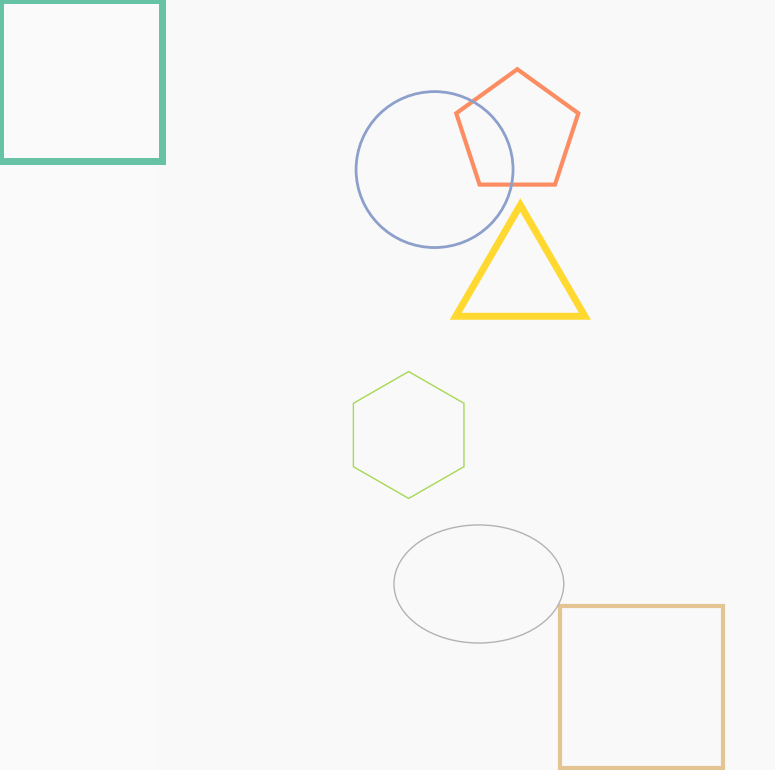[{"shape": "square", "thickness": 2.5, "radius": 0.52, "center": [0.104, 0.896]}, {"shape": "pentagon", "thickness": 1.5, "radius": 0.41, "center": [0.667, 0.827]}, {"shape": "circle", "thickness": 1, "radius": 0.51, "center": [0.561, 0.78]}, {"shape": "hexagon", "thickness": 0.5, "radius": 0.41, "center": [0.527, 0.435]}, {"shape": "triangle", "thickness": 2.5, "radius": 0.48, "center": [0.671, 0.637]}, {"shape": "square", "thickness": 1.5, "radius": 0.53, "center": [0.828, 0.108]}, {"shape": "oval", "thickness": 0.5, "radius": 0.55, "center": [0.618, 0.242]}]